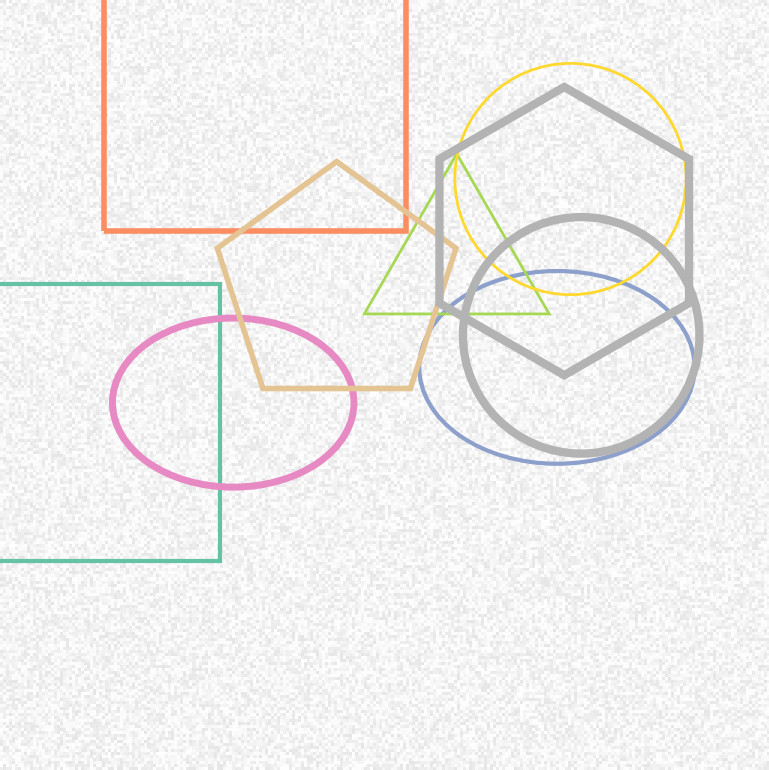[{"shape": "square", "thickness": 1.5, "radius": 0.9, "center": [0.107, 0.451]}, {"shape": "square", "thickness": 2, "radius": 0.98, "center": [0.331, 0.897]}, {"shape": "oval", "thickness": 1.5, "radius": 0.89, "center": [0.723, 0.523]}, {"shape": "oval", "thickness": 2.5, "radius": 0.78, "center": [0.303, 0.477]}, {"shape": "triangle", "thickness": 1, "radius": 0.69, "center": [0.593, 0.662]}, {"shape": "circle", "thickness": 1, "radius": 0.75, "center": [0.741, 0.767]}, {"shape": "pentagon", "thickness": 2, "radius": 0.81, "center": [0.437, 0.627]}, {"shape": "circle", "thickness": 3, "radius": 0.77, "center": [0.755, 0.564]}, {"shape": "hexagon", "thickness": 3, "radius": 0.94, "center": [0.733, 0.7]}]